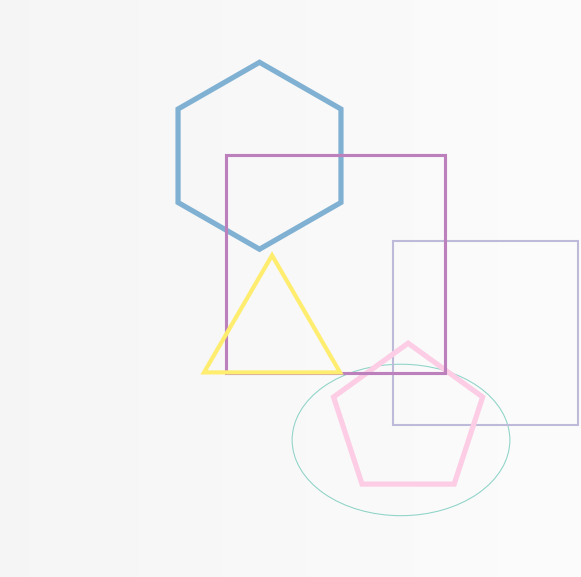[{"shape": "oval", "thickness": 0.5, "radius": 0.94, "center": [0.69, 0.237]}, {"shape": "square", "thickness": 1, "radius": 0.8, "center": [0.836, 0.422]}, {"shape": "hexagon", "thickness": 2.5, "radius": 0.81, "center": [0.446, 0.729]}, {"shape": "pentagon", "thickness": 2.5, "radius": 0.67, "center": [0.702, 0.27]}, {"shape": "square", "thickness": 1.5, "radius": 0.94, "center": [0.577, 0.542]}, {"shape": "triangle", "thickness": 2, "radius": 0.68, "center": [0.468, 0.422]}]